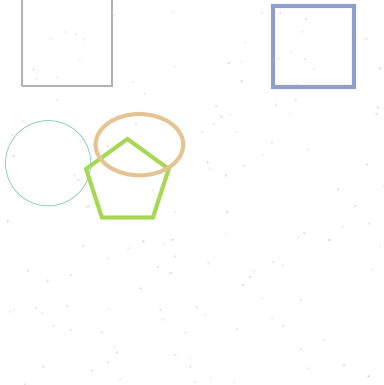[{"shape": "circle", "thickness": 0.5, "radius": 0.55, "center": [0.125, 0.576]}, {"shape": "square", "thickness": 3, "radius": 0.52, "center": [0.814, 0.879]}, {"shape": "pentagon", "thickness": 3, "radius": 0.56, "center": [0.331, 0.526]}, {"shape": "oval", "thickness": 3, "radius": 0.57, "center": [0.362, 0.624]}, {"shape": "square", "thickness": 1.5, "radius": 0.59, "center": [0.174, 0.895]}]